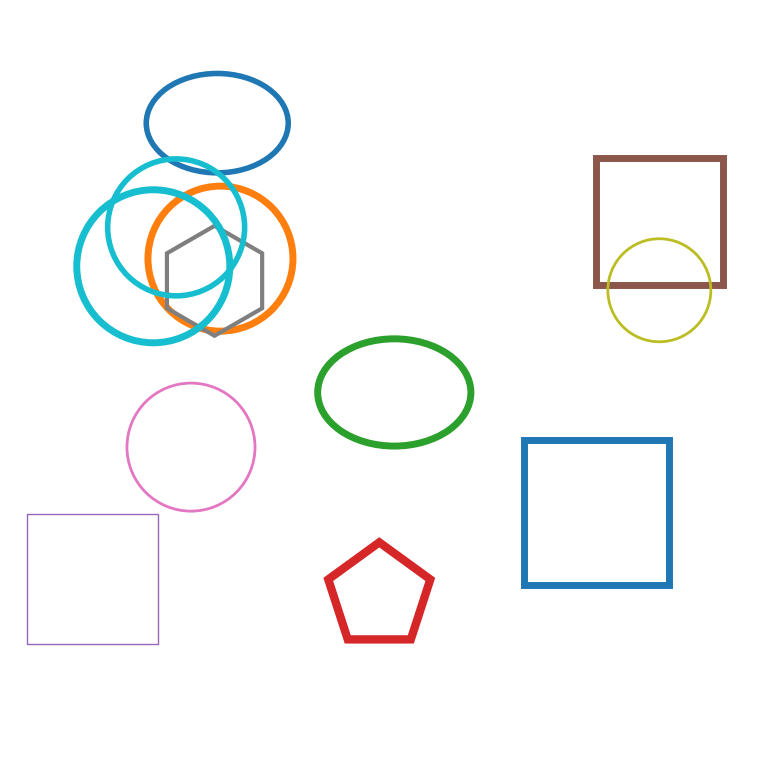[{"shape": "oval", "thickness": 2, "radius": 0.46, "center": [0.282, 0.84]}, {"shape": "square", "thickness": 2.5, "radius": 0.47, "center": [0.775, 0.334]}, {"shape": "circle", "thickness": 2.5, "radius": 0.47, "center": [0.286, 0.664]}, {"shape": "oval", "thickness": 2.5, "radius": 0.5, "center": [0.512, 0.49]}, {"shape": "pentagon", "thickness": 3, "radius": 0.35, "center": [0.493, 0.226]}, {"shape": "square", "thickness": 0.5, "radius": 0.42, "center": [0.12, 0.248]}, {"shape": "square", "thickness": 2.5, "radius": 0.41, "center": [0.857, 0.712]}, {"shape": "circle", "thickness": 1, "radius": 0.42, "center": [0.248, 0.419]}, {"shape": "hexagon", "thickness": 1.5, "radius": 0.36, "center": [0.279, 0.635]}, {"shape": "circle", "thickness": 1, "radius": 0.33, "center": [0.856, 0.623]}, {"shape": "circle", "thickness": 2.5, "radius": 0.5, "center": [0.199, 0.654]}, {"shape": "circle", "thickness": 2, "radius": 0.44, "center": [0.229, 0.705]}]